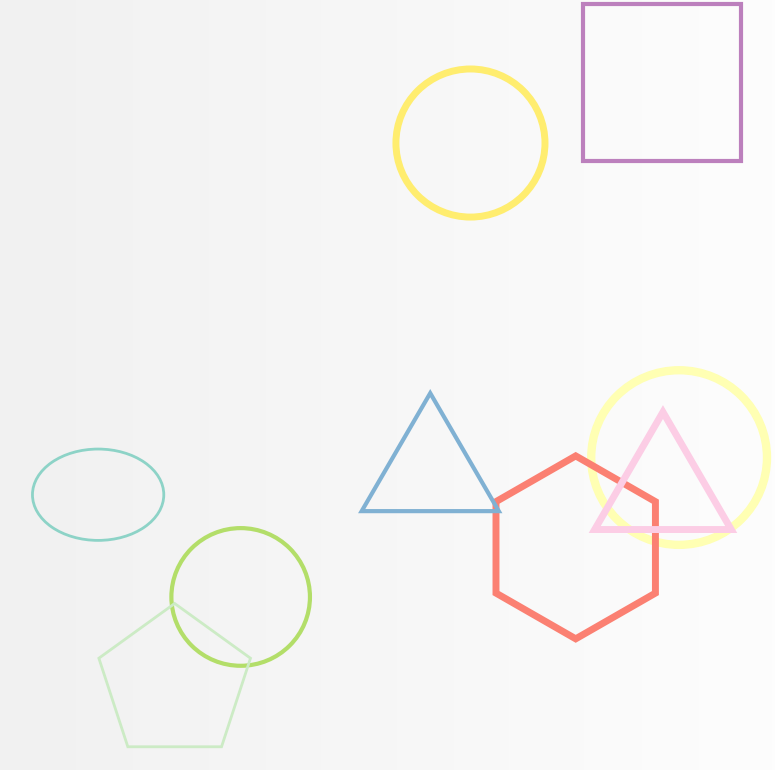[{"shape": "oval", "thickness": 1, "radius": 0.42, "center": [0.127, 0.358]}, {"shape": "circle", "thickness": 3, "radius": 0.57, "center": [0.876, 0.406]}, {"shape": "hexagon", "thickness": 2.5, "radius": 0.59, "center": [0.743, 0.289]}, {"shape": "triangle", "thickness": 1.5, "radius": 0.51, "center": [0.555, 0.387]}, {"shape": "circle", "thickness": 1.5, "radius": 0.45, "center": [0.311, 0.225]}, {"shape": "triangle", "thickness": 2.5, "radius": 0.51, "center": [0.855, 0.363]}, {"shape": "square", "thickness": 1.5, "radius": 0.51, "center": [0.855, 0.893]}, {"shape": "pentagon", "thickness": 1, "radius": 0.51, "center": [0.225, 0.113]}, {"shape": "circle", "thickness": 2.5, "radius": 0.48, "center": [0.607, 0.814]}]